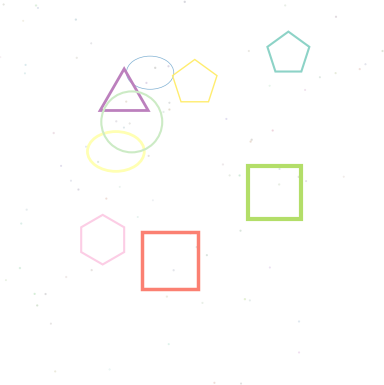[{"shape": "pentagon", "thickness": 1.5, "radius": 0.29, "center": [0.749, 0.861]}, {"shape": "oval", "thickness": 2, "radius": 0.37, "center": [0.301, 0.607]}, {"shape": "square", "thickness": 2.5, "radius": 0.37, "center": [0.442, 0.324]}, {"shape": "oval", "thickness": 0.5, "radius": 0.31, "center": [0.39, 0.811]}, {"shape": "square", "thickness": 3, "radius": 0.35, "center": [0.714, 0.501]}, {"shape": "hexagon", "thickness": 1.5, "radius": 0.32, "center": [0.267, 0.377]}, {"shape": "triangle", "thickness": 2, "radius": 0.36, "center": [0.322, 0.749]}, {"shape": "circle", "thickness": 1.5, "radius": 0.4, "center": [0.342, 0.683]}, {"shape": "pentagon", "thickness": 1, "radius": 0.3, "center": [0.506, 0.785]}]